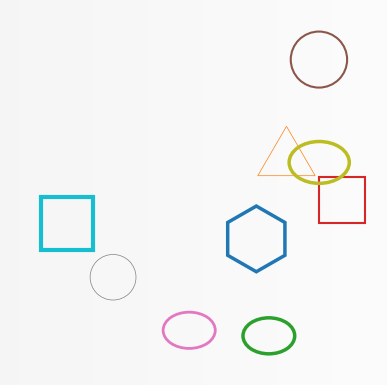[{"shape": "hexagon", "thickness": 2.5, "radius": 0.43, "center": [0.661, 0.379]}, {"shape": "triangle", "thickness": 0.5, "radius": 0.43, "center": [0.739, 0.586]}, {"shape": "oval", "thickness": 2.5, "radius": 0.33, "center": [0.694, 0.128]}, {"shape": "square", "thickness": 1.5, "radius": 0.3, "center": [0.883, 0.481]}, {"shape": "circle", "thickness": 1.5, "radius": 0.36, "center": [0.823, 0.845]}, {"shape": "oval", "thickness": 2, "radius": 0.34, "center": [0.488, 0.142]}, {"shape": "circle", "thickness": 0.5, "radius": 0.3, "center": [0.292, 0.28]}, {"shape": "oval", "thickness": 2.5, "radius": 0.39, "center": [0.824, 0.578]}, {"shape": "square", "thickness": 3, "radius": 0.34, "center": [0.173, 0.419]}]